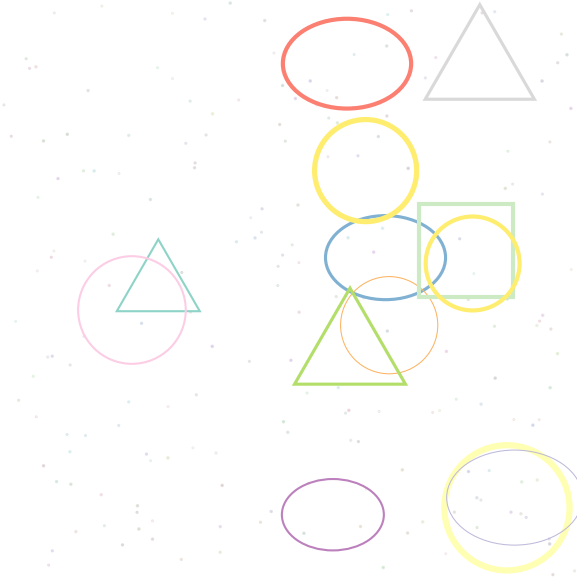[{"shape": "triangle", "thickness": 1, "radius": 0.41, "center": [0.274, 0.502]}, {"shape": "circle", "thickness": 3, "radius": 0.54, "center": [0.878, 0.12]}, {"shape": "oval", "thickness": 0.5, "radius": 0.59, "center": [0.891, 0.137]}, {"shape": "oval", "thickness": 2, "radius": 0.56, "center": [0.601, 0.889]}, {"shape": "oval", "thickness": 1.5, "radius": 0.52, "center": [0.668, 0.553]}, {"shape": "circle", "thickness": 0.5, "radius": 0.42, "center": [0.674, 0.436]}, {"shape": "triangle", "thickness": 1.5, "radius": 0.55, "center": [0.606, 0.389]}, {"shape": "circle", "thickness": 1, "radius": 0.47, "center": [0.228, 0.462]}, {"shape": "triangle", "thickness": 1.5, "radius": 0.55, "center": [0.831, 0.882]}, {"shape": "oval", "thickness": 1, "radius": 0.44, "center": [0.576, 0.108]}, {"shape": "square", "thickness": 2, "radius": 0.4, "center": [0.807, 0.565]}, {"shape": "circle", "thickness": 2.5, "radius": 0.44, "center": [0.633, 0.704]}, {"shape": "circle", "thickness": 2, "radius": 0.41, "center": [0.818, 0.543]}]